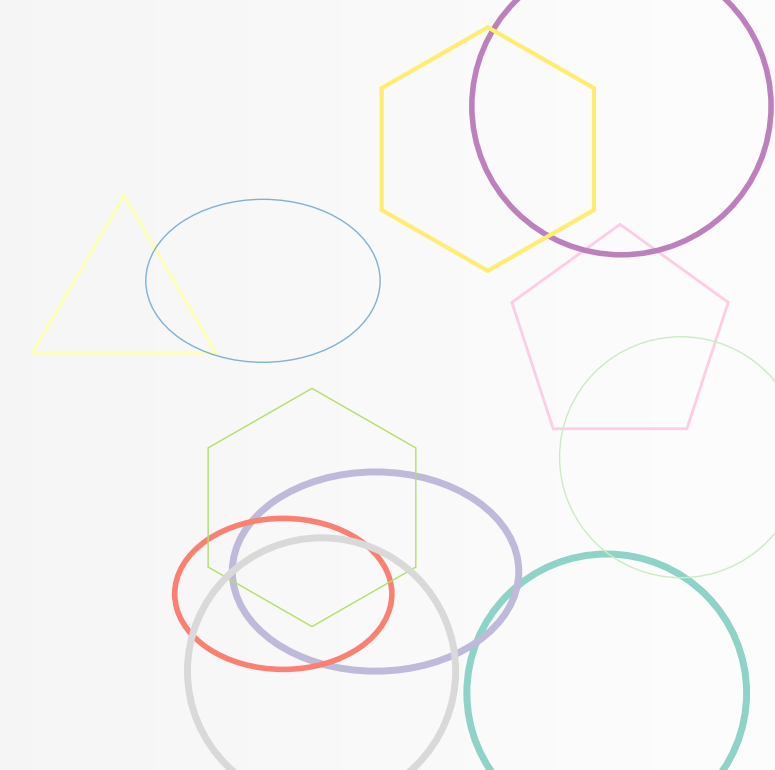[{"shape": "circle", "thickness": 2.5, "radius": 0.9, "center": [0.783, 0.1]}, {"shape": "triangle", "thickness": 1, "radius": 0.68, "center": [0.16, 0.61]}, {"shape": "oval", "thickness": 2.5, "radius": 0.92, "center": [0.485, 0.258]}, {"shape": "oval", "thickness": 2, "radius": 0.7, "center": [0.366, 0.229]}, {"shape": "oval", "thickness": 0.5, "radius": 0.76, "center": [0.339, 0.635]}, {"shape": "hexagon", "thickness": 0.5, "radius": 0.77, "center": [0.403, 0.341]}, {"shape": "pentagon", "thickness": 1, "radius": 0.73, "center": [0.8, 0.562]}, {"shape": "circle", "thickness": 2.5, "radius": 0.87, "center": [0.415, 0.128]}, {"shape": "circle", "thickness": 2, "radius": 0.97, "center": [0.802, 0.862]}, {"shape": "circle", "thickness": 0.5, "radius": 0.78, "center": [0.878, 0.406]}, {"shape": "hexagon", "thickness": 1.5, "radius": 0.79, "center": [0.629, 0.806]}]